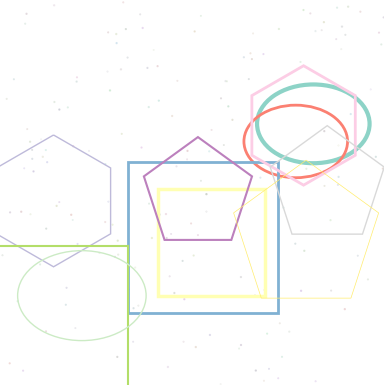[{"shape": "oval", "thickness": 3, "radius": 0.73, "center": [0.814, 0.678]}, {"shape": "square", "thickness": 2.5, "radius": 0.7, "center": [0.549, 0.37]}, {"shape": "hexagon", "thickness": 1, "radius": 0.86, "center": [0.139, 0.478]}, {"shape": "oval", "thickness": 2, "radius": 0.67, "center": [0.768, 0.633]}, {"shape": "square", "thickness": 2, "radius": 0.98, "center": [0.528, 0.383]}, {"shape": "square", "thickness": 1.5, "radius": 0.99, "center": [0.135, 0.165]}, {"shape": "hexagon", "thickness": 2, "radius": 0.78, "center": [0.789, 0.674]}, {"shape": "pentagon", "thickness": 1, "radius": 0.78, "center": [0.85, 0.518]}, {"shape": "pentagon", "thickness": 1.5, "radius": 0.74, "center": [0.514, 0.496]}, {"shape": "oval", "thickness": 1, "radius": 0.83, "center": [0.213, 0.232]}, {"shape": "pentagon", "thickness": 0.5, "radius": 0.99, "center": [0.795, 0.386]}]